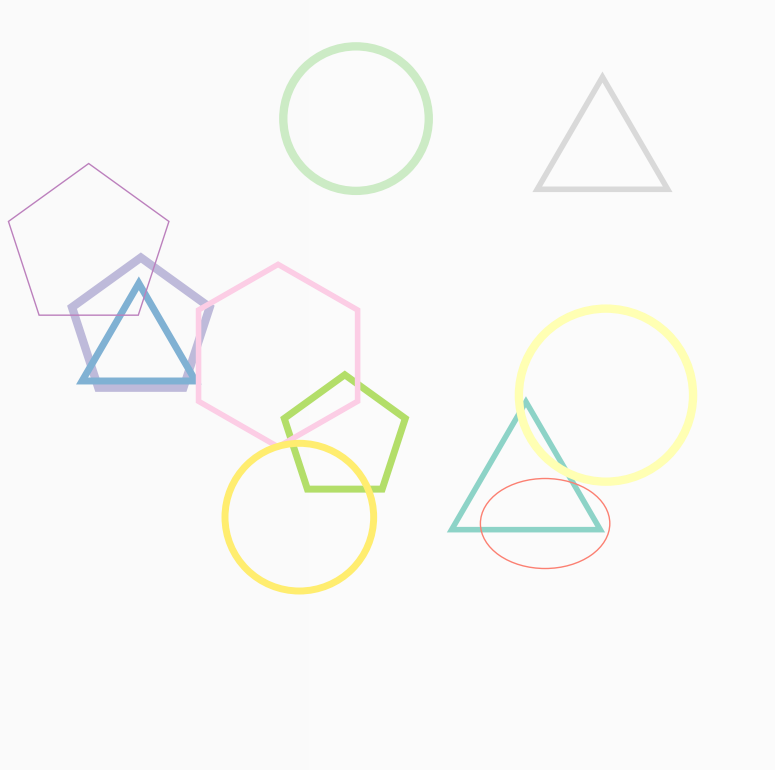[{"shape": "triangle", "thickness": 2, "radius": 0.55, "center": [0.679, 0.367]}, {"shape": "circle", "thickness": 3, "radius": 0.56, "center": [0.782, 0.487]}, {"shape": "pentagon", "thickness": 3, "radius": 0.47, "center": [0.182, 0.572]}, {"shape": "oval", "thickness": 0.5, "radius": 0.42, "center": [0.703, 0.32]}, {"shape": "triangle", "thickness": 2.5, "radius": 0.42, "center": [0.179, 0.547]}, {"shape": "pentagon", "thickness": 2.5, "radius": 0.41, "center": [0.445, 0.431]}, {"shape": "hexagon", "thickness": 2, "radius": 0.59, "center": [0.359, 0.538]}, {"shape": "triangle", "thickness": 2, "radius": 0.49, "center": [0.777, 0.803]}, {"shape": "pentagon", "thickness": 0.5, "radius": 0.54, "center": [0.114, 0.679]}, {"shape": "circle", "thickness": 3, "radius": 0.47, "center": [0.459, 0.846]}, {"shape": "circle", "thickness": 2.5, "radius": 0.48, "center": [0.386, 0.328]}]